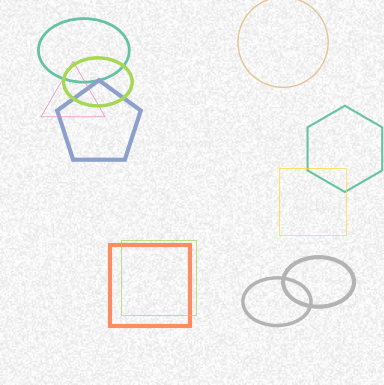[{"shape": "oval", "thickness": 2, "radius": 0.59, "center": [0.218, 0.869]}, {"shape": "hexagon", "thickness": 1.5, "radius": 0.56, "center": [0.896, 0.613]}, {"shape": "square", "thickness": 3, "radius": 0.52, "center": [0.39, 0.258]}, {"shape": "pentagon", "thickness": 3, "radius": 0.57, "center": [0.257, 0.677]}, {"shape": "triangle", "thickness": 0.5, "radius": 0.48, "center": [0.19, 0.745]}, {"shape": "square", "thickness": 0.5, "radius": 0.49, "center": [0.411, 0.28]}, {"shape": "oval", "thickness": 2.5, "radius": 0.45, "center": [0.254, 0.787]}, {"shape": "square", "thickness": 0.5, "radius": 0.43, "center": [0.811, 0.476]}, {"shape": "circle", "thickness": 1, "radius": 0.59, "center": [0.735, 0.89]}, {"shape": "oval", "thickness": 2.5, "radius": 0.44, "center": [0.719, 0.216]}, {"shape": "oval", "thickness": 3, "radius": 0.46, "center": [0.827, 0.268]}]